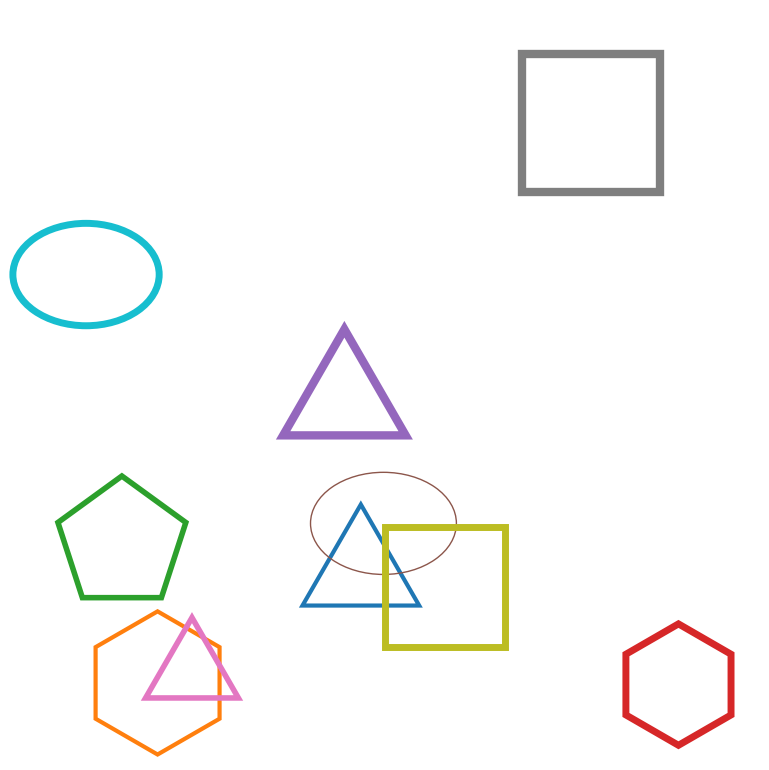[{"shape": "triangle", "thickness": 1.5, "radius": 0.44, "center": [0.469, 0.257]}, {"shape": "hexagon", "thickness": 1.5, "radius": 0.46, "center": [0.205, 0.113]}, {"shape": "pentagon", "thickness": 2, "radius": 0.44, "center": [0.158, 0.294]}, {"shape": "hexagon", "thickness": 2.5, "radius": 0.39, "center": [0.881, 0.111]}, {"shape": "triangle", "thickness": 3, "radius": 0.46, "center": [0.447, 0.481]}, {"shape": "oval", "thickness": 0.5, "radius": 0.47, "center": [0.498, 0.32]}, {"shape": "triangle", "thickness": 2, "radius": 0.35, "center": [0.249, 0.128]}, {"shape": "square", "thickness": 3, "radius": 0.45, "center": [0.768, 0.84]}, {"shape": "square", "thickness": 2.5, "radius": 0.39, "center": [0.578, 0.238]}, {"shape": "oval", "thickness": 2.5, "radius": 0.47, "center": [0.112, 0.643]}]